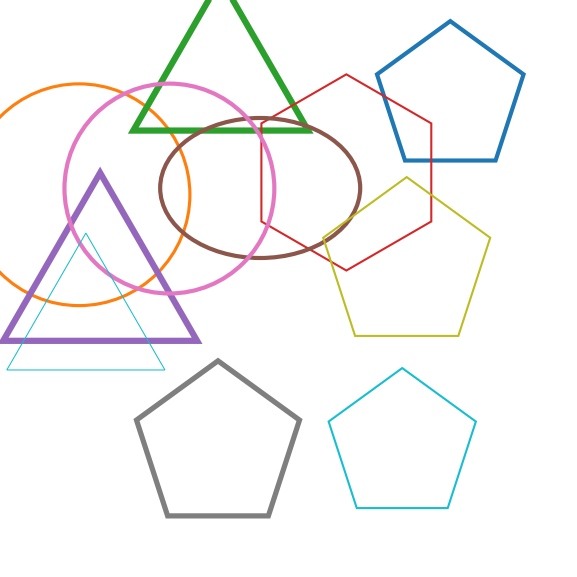[{"shape": "pentagon", "thickness": 2, "radius": 0.67, "center": [0.78, 0.829]}, {"shape": "circle", "thickness": 1.5, "radius": 0.96, "center": [0.137, 0.662]}, {"shape": "triangle", "thickness": 3, "radius": 0.87, "center": [0.382, 0.86]}, {"shape": "hexagon", "thickness": 1, "radius": 0.85, "center": [0.6, 0.701]}, {"shape": "triangle", "thickness": 3, "radius": 0.97, "center": [0.173, 0.506]}, {"shape": "oval", "thickness": 2, "radius": 0.87, "center": [0.451, 0.674]}, {"shape": "circle", "thickness": 2, "radius": 0.91, "center": [0.293, 0.673]}, {"shape": "pentagon", "thickness": 2.5, "radius": 0.74, "center": [0.377, 0.226]}, {"shape": "pentagon", "thickness": 1, "radius": 0.76, "center": [0.704, 0.54]}, {"shape": "triangle", "thickness": 0.5, "radius": 0.79, "center": [0.149, 0.438]}, {"shape": "pentagon", "thickness": 1, "radius": 0.67, "center": [0.697, 0.228]}]